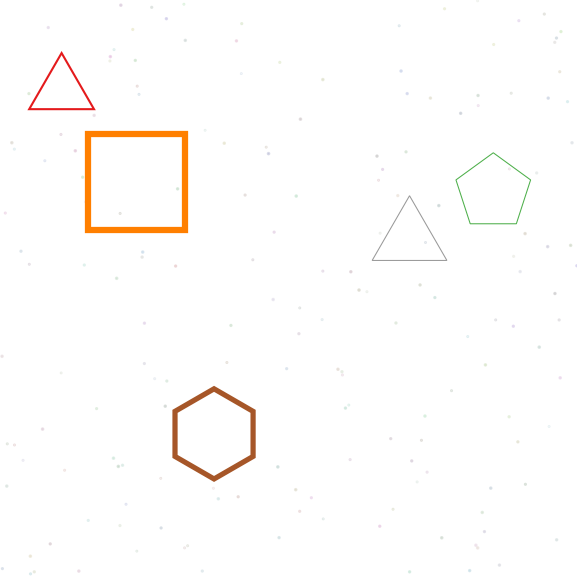[{"shape": "triangle", "thickness": 1, "radius": 0.32, "center": [0.107, 0.842]}, {"shape": "pentagon", "thickness": 0.5, "radius": 0.34, "center": [0.854, 0.667]}, {"shape": "square", "thickness": 3, "radius": 0.42, "center": [0.236, 0.684]}, {"shape": "hexagon", "thickness": 2.5, "radius": 0.39, "center": [0.371, 0.248]}, {"shape": "triangle", "thickness": 0.5, "radius": 0.37, "center": [0.709, 0.586]}]